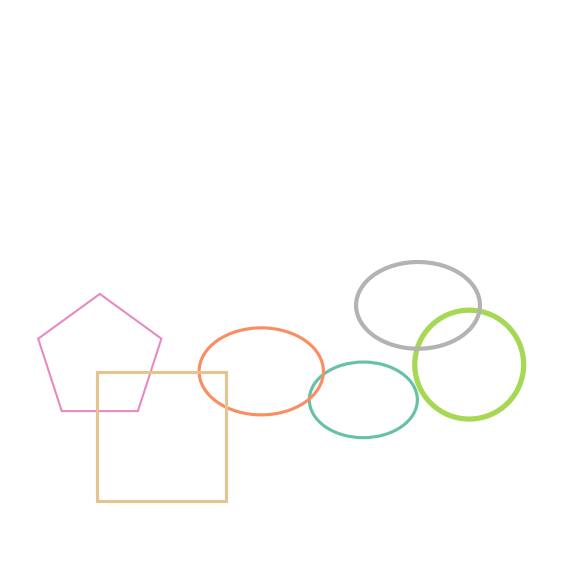[{"shape": "oval", "thickness": 1.5, "radius": 0.47, "center": [0.629, 0.307]}, {"shape": "oval", "thickness": 1.5, "radius": 0.54, "center": [0.452, 0.356]}, {"shape": "pentagon", "thickness": 1, "radius": 0.56, "center": [0.173, 0.378]}, {"shape": "circle", "thickness": 2.5, "radius": 0.47, "center": [0.812, 0.368]}, {"shape": "square", "thickness": 1.5, "radius": 0.56, "center": [0.28, 0.243]}, {"shape": "oval", "thickness": 2, "radius": 0.54, "center": [0.724, 0.47]}]